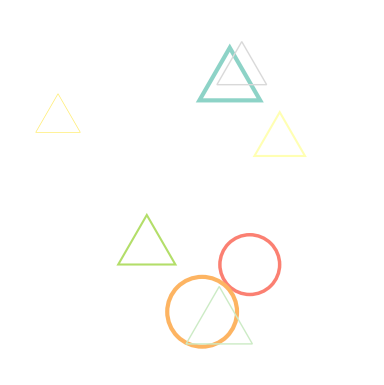[{"shape": "triangle", "thickness": 3, "radius": 0.46, "center": [0.597, 0.785]}, {"shape": "triangle", "thickness": 1.5, "radius": 0.38, "center": [0.727, 0.633]}, {"shape": "circle", "thickness": 2.5, "radius": 0.39, "center": [0.649, 0.313]}, {"shape": "circle", "thickness": 3, "radius": 0.45, "center": [0.525, 0.19]}, {"shape": "triangle", "thickness": 1.5, "radius": 0.43, "center": [0.381, 0.356]}, {"shape": "triangle", "thickness": 1, "radius": 0.37, "center": [0.628, 0.817]}, {"shape": "triangle", "thickness": 1, "radius": 0.5, "center": [0.569, 0.156]}, {"shape": "triangle", "thickness": 0.5, "radius": 0.33, "center": [0.151, 0.69]}]